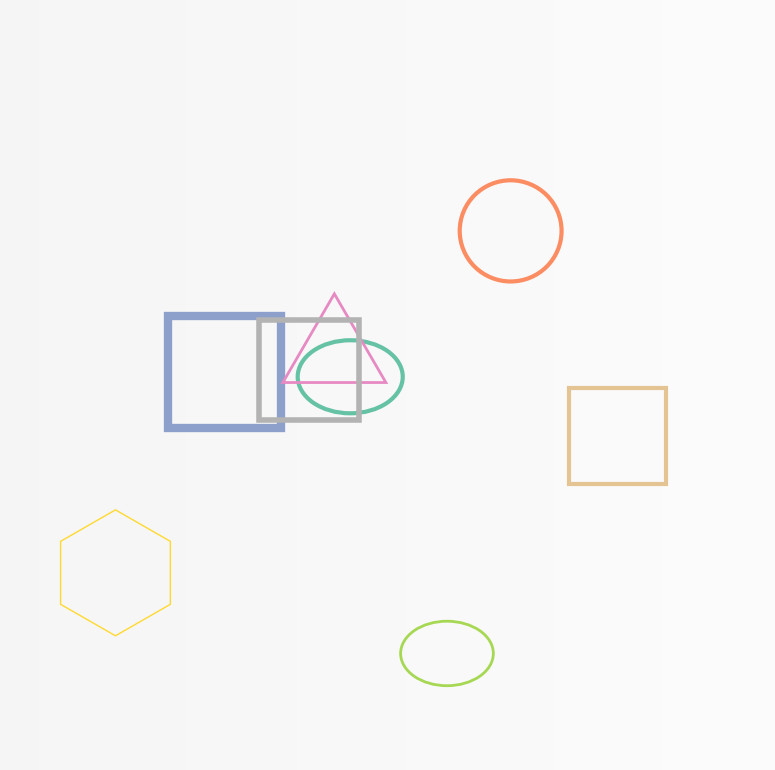[{"shape": "oval", "thickness": 1.5, "radius": 0.34, "center": [0.452, 0.511]}, {"shape": "circle", "thickness": 1.5, "radius": 0.33, "center": [0.659, 0.7]}, {"shape": "square", "thickness": 3, "radius": 0.36, "center": [0.29, 0.517]}, {"shape": "triangle", "thickness": 1, "radius": 0.38, "center": [0.431, 0.542]}, {"shape": "oval", "thickness": 1, "radius": 0.3, "center": [0.577, 0.151]}, {"shape": "hexagon", "thickness": 0.5, "radius": 0.41, "center": [0.149, 0.256]}, {"shape": "square", "thickness": 1.5, "radius": 0.31, "center": [0.797, 0.434]}, {"shape": "square", "thickness": 2, "radius": 0.32, "center": [0.399, 0.52]}]